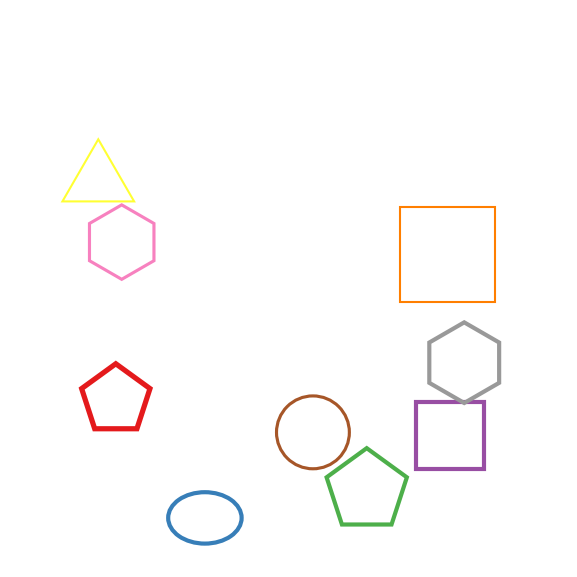[{"shape": "pentagon", "thickness": 2.5, "radius": 0.31, "center": [0.201, 0.307]}, {"shape": "oval", "thickness": 2, "radius": 0.32, "center": [0.355, 0.102]}, {"shape": "pentagon", "thickness": 2, "radius": 0.37, "center": [0.635, 0.15]}, {"shape": "square", "thickness": 2, "radius": 0.29, "center": [0.78, 0.245]}, {"shape": "square", "thickness": 1, "radius": 0.41, "center": [0.775, 0.559]}, {"shape": "triangle", "thickness": 1, "radius": 0.36, "center": [0.17, 0.686]}, {"shape": "circle", "thickness": 1.5, "radius": 0.32, "center": [0.542, 0.25]}, {"shape": "hexagon", "thickness": 1.5, "radius": 0.32, "center": [0.211, 0.58]}, {"shape": "hexagon", "thickness": 2, "radius": 0.35, "center": [0.804, 0.371]}]